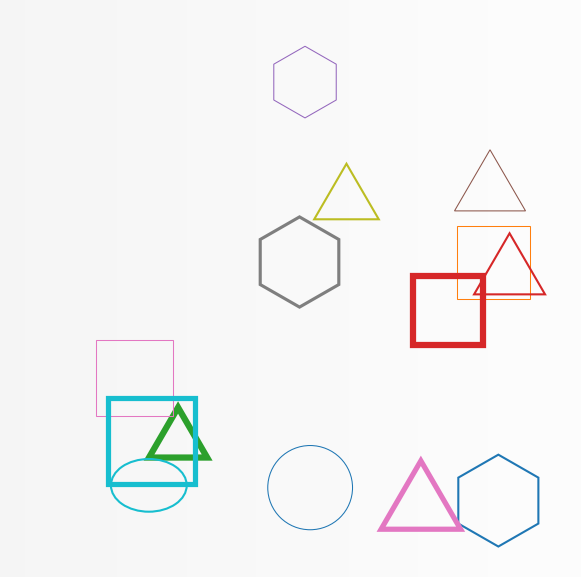[{"shape": "hexagon", "thickness": 1, "radius": 0.4, "center": [0.857, 0.132]}, {"shape": "circle", "thickness": 0.5, "radius": 0.36, "center": [0.534, 0.155]}, {"shape": "square", "thickness": 0.5, "radius": 0.32, "center": [0.849, 0.544]}, {"shape": "triangle", "thickness": 3, "radius": 0.29, "center": [0.306, 0.236]}, {"shape": "square", "thickness": 3, "radius": 0.3, "center": [0.771, 0.462]}, {"shape": "triangle", "thickness": 1, "radius": 0.35, "center": [0.877, 0.525]}, {"shape": "hexagon", "thickness": 0.5, "radius": 0.31, "center": [0.525, 0.857]}, {"shape": "triangle", "thickness": 0.5, "radius": 0.35, "center": [0.843, 0.669]}, {"shape": "triangle", "thickness": 2.5, "radius": 0.39, "center": [0.724, 0.122]}, {"shape": "square", "thickness": 0.5, "radius": 0.33, "center": [0.231, 0.345]}, {"shape": "hexagon", "thickness": 1.5, "radius": 0.39, "center": [0.515, 0.545]}, {"shape": "triangle", "thickness": 1, "radius": 0.32, "center": [0.596, 0.651]}, {"shape": "square", "thickness": 2.5, "radius": 0.37, "center": [0.261, 0.235]}, {"shape": "oval", "thickness": 1, "radius": 0.33, "center": [0.256, 0.159]}]